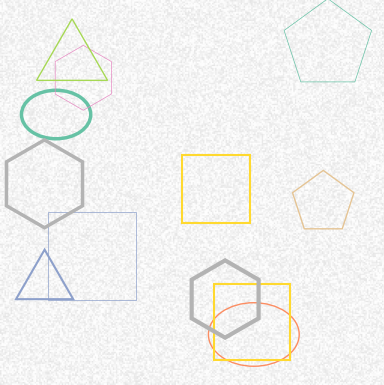[{"shape": "pentagon", "thickness": 0.5, "radius": 0.6, "center": [0.852, 0.884]}, {"shape": "oval", "thickness": 2.5, "radius": 0.45, "center": [0.146, 0.703]}, {"shape": "oval", "thickness": 1, "radius": 0.59, "center": [0.659, 0.131]}, {"shape": "square", "thickness": 0.5, "radius": 0.57, "center": [0.238, 0.335]}, {"shape": "triangle", "thickness": 1.5, "radius": 0.43, "center": [0.116, 0.266]}, {"shape": "hexagon", "thickness": 0.5, "radius": 0.42, "center": [0.216, 0.798]}, {"shape": "triangle", "thickness": 1, "radius": 0.53, "center": [0.187, 0.845]}, {"shape": "square", "thickness": 1.5, "radius": 0.5, "center": [0.654, 0.164]}, {"shape": "square", "thickness": 1.5, "radius": 0.44, "center": [0.561, 0.509]}, {"shape": "pentagon", "thickness": 1, "radius": 0.42, "center": [0.84, 0.474]}, {"shape": "hexagon", "thickness": 3, "radius": 0.5, "center": [0.585, 0.223]}, {"shape": "hexagon", "thickness": 2.5, "radius": 0.57, "center": [0.116, 0.523]}]